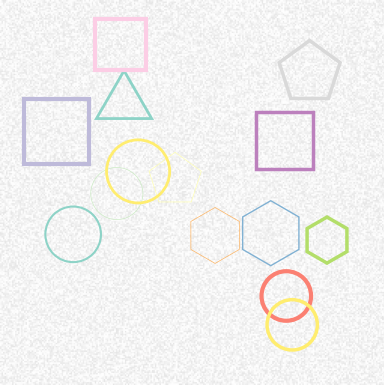[{"shape": "triangle", "thickness": 2, "radius": 0.41, "center": [0.322, 0.733]}, {"shape": "circle", "thickness": 1.5, "radius": 0.36, "center": [0.19, 0.391]}, {"shape": "pentagon", "thickness": 0.5, "radius": 0.36, "center": [0.455, 0.533]}, {"shape": "square", "thickness": 3, "radius": 0.42, "center": [0.147, 0.659]}, {"shape": "circle", "thickness": 3, "radius": 0.32, "center": [0.744, 0.231]}, {"shape": "hexagon", "thickness": 1, "radius": 0.42, "center": [0.703, 0.394]}, {"shape": "hexagon", "thickness": 0.5, "radius": 0.36, "center": [0.559, 0.388]}, {"shape": "hexagon", "thickness": 2.5, "radius": 0.3, "center": [0.849, 0.376]}, {"shape": "square", "thickness": 3, "radius": 0.33, "center": [0.312, 0.885]}, {"shape": "pentagon", "thickness": 2.5, "radius": 0.42, "center": [0.804, 0.812]}, {"shape": "square", "thickness": 2.5, "radius": 0.37, "center": [0.738, 0.635]}, {"shape": "circle", "thickness": 0.5, "radius": 0.34, "center": [0.303, 0.497]}, {"shape": "circle", "thickness": 2.5, "radius": 0.33, "center": [0.759, 0.156]}, {"shape": "circle", "thickness": 2, "radius": 0.41, "center": [0.359, 0.555]}]